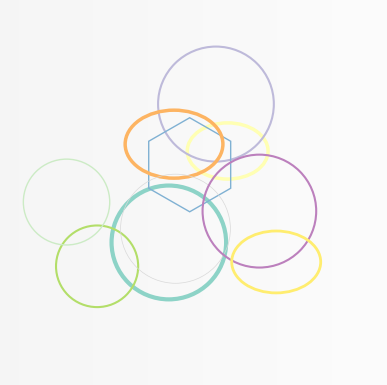[{"shape": "circle", "thickness": 3, "radius": 0.74, "center": [0.436, 0.37]}, {"shape": "oval", "thickness": 2.5, "radius": 0.52, "center": [0.588, 0.608]}, {"shape": "circle", "thickness": 1.5, "radius": 0.75, "center": [0.557, 0.73]}, {"shape": "hexagon", "thickness": 1, "radius": 0.61, "center": [0.49, 0.572]}, {"shape": "oval", "thickness": 2.5, "radius": 0.63, "center": [0.449, 0.626]}, {"shape": "circle", "thickness": 1.5, "radius": 0.53, "center": [0.251, 0.308]}, {"shape": "circle", "thickness": 0.5, "radius": 0.71, "center": [0.453, 0.406]}, {"shape": "circle", "thickness": 1.5, "radius": 0.73, "center": [0.669, 0.452]}, {"shape": "circle", "thickness": 1, "radius": 0.56, "center": [0.172, 0.475]}, {"shape": "oval", "thickness": 2, "radius": 0.57, "center": [0.713, 0.32]}]